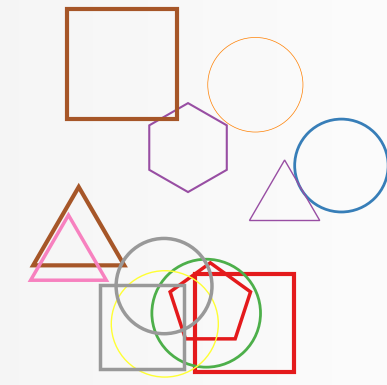[{"shape": "pentagon", "thickness": 2.5, "radius": 0.55, "center": [0.543, 0.208]}, {"shape": "square", "thickness": 3, "radius": 0.64, "center": [0.632, 0.161]}, {"shape": "circle", "thickness": 2, "radius": 0.6, "center": [0.881, 0.57]}, {"shape": "circle", "thickness": 2, "radius": 0.7, "center": [0.532, 0.187]}, {"shape": "triangle", "thickness": 1, "radius": 0.52, "center": [0.734, 0.48]}, {"shape": "hexagon", "thickness": 1.5, "radius": 0.58, "center": [0.485, 0.617]}, {"shape": "circle", "thickness": 0.5, "radius": 0.61, "center": [0.659, 0.78]}, {"shape": "circle", "thickness": 1, "radius": 0.69, "center": [0.425, 0.159]}, {"shape": "triangle", "thickness": 3, "radius": 0.68, "center": [0.203, 0.379]}, {"shape": "square", "thickness": 3, "radius": 0.71, "center": [0.314, 0.834]}, {"shape": "triangle", "thickness": 2.5, "radius": 0.56, "center": [0.177, 0.329]}, {"shape": "circle", "thickness": 2.5, "radius": 0.62, "center": [0.423, 0.257]}, {"shape": "square", "thickness": 2.5, "radius": 0.54, "center": [0.366, 0.15]}]